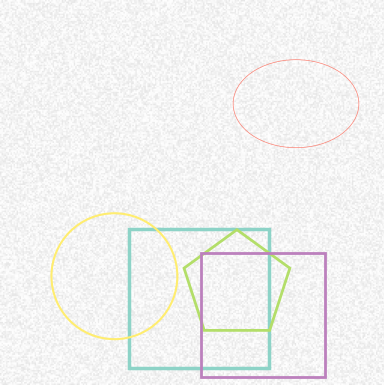[{"shape": "square", "thickness": 2.5, "radius": 0.91, "center": [0.517, 0.225]}, {"shape": "oval", "thickness": 0.5, "radius": 0.82, "center": [0.769, 0.731]}, {"shape": "pentagon", "thickness": 2, "radius": 0.72, "center": [0.615, 0.259]}, {"shape": "square", "thickness": 2, "radius": 0.81, "center": [0.684, 0.182]}, {"shape": "circle", "thickness": 1.5, "radius": 0.82, "center": [0.297, 0.283]}]